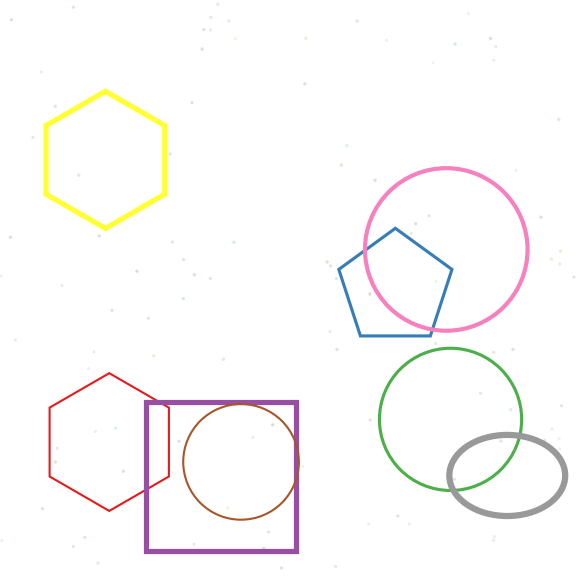[{"shape": "hexagon", "thickness": 1, "radius": 0.6, "center": [0.189, 0.234]}, {"shape": "pentagon", "thickness": 1.5, "radius": 0.52, "center": [0.685, 0.501]}, {"shape": "circle", "thickness": 1.5, "radius": 0.62, "center": [0.78, 0.273]}, {"shape": "square", "thickness": 2.5, "radius": 0.65, "center": [0.383, 0.174]}, {"shape": "hexagon", "thickness": 2.5, "radius": 0.59, "center": [0.182, 0.722]}, {"shape": "circle", "thickness": 1, "radius": 0.5, "center": [0.417, 0.199]}, {"shape": "circle", "thickness": 2, "radius": 0.7, "center": [0.773, 0.567]}, {"shape": "oval", "thickness": 3, "radius": 0.5, "center": [0.878, 0.176]}]